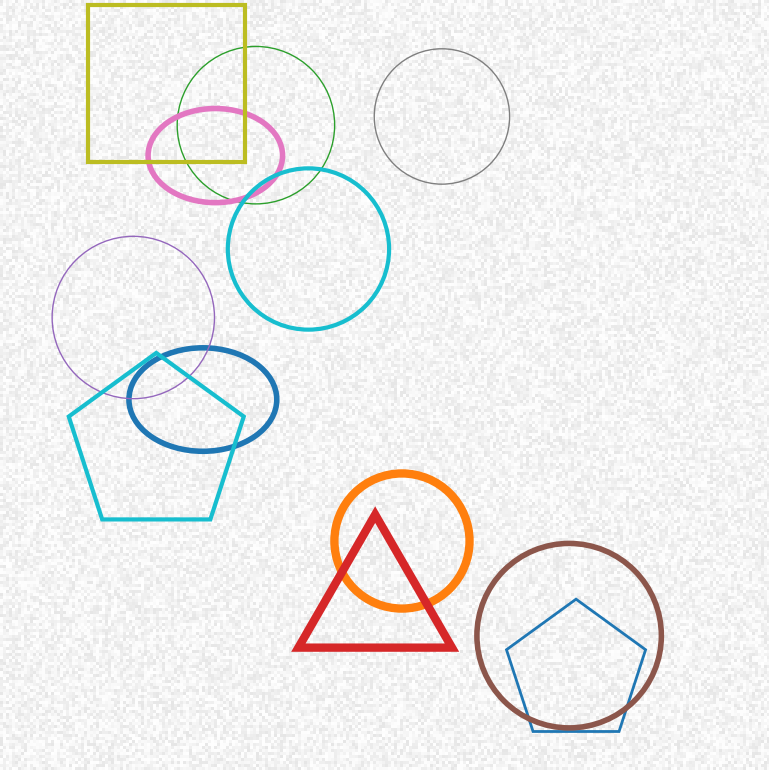[{"shape": "oval", "thickness": 2, "radius": 0.48, "center": [0.263, 0.481]}, {"shape": "pentagon", "thickness": 1, "radius": 0.47, "center": [0.748, 0.127]}, {"shape": "circle", "thickness": 3, "radius": 0.44, "center": [0.522, 0.297]}, {"shape": "circle", "thickness": 0.5, "radius": 0.51, "center": [0.332, 0.837]}, {"shape": "triangle", "thickness": 3, "radius": 0.58, "center": [0.487, 0.217]}, {"shape": "circle", "thickness": 0.5, "radius": 0.53, "center": [0.173, 0.588]}, {"shape": "circle", "thickness": 2, "radius": 0.6, "center": [0.739, 0.174]}, {"shape": "oval", "thickness": 2, "radius": 0.44, "center": [0.28, 0.798]}, {"shape": "circle", "thickness": 0.5, "radius": 0.44, "center": [0.574, 0.849]}, {"shape": "square", "thickness": 1.5, "radius": 0.51, "center": [0.216, 0.892]}, {"shape": "circle", "thickness": 1.5, "radius": 0.52, "center": [0.401, 0.677]}, {"shape": "pentagon", "thickness": 1.5, "radius": 0.6, "center": [0.203, 0.422]}]